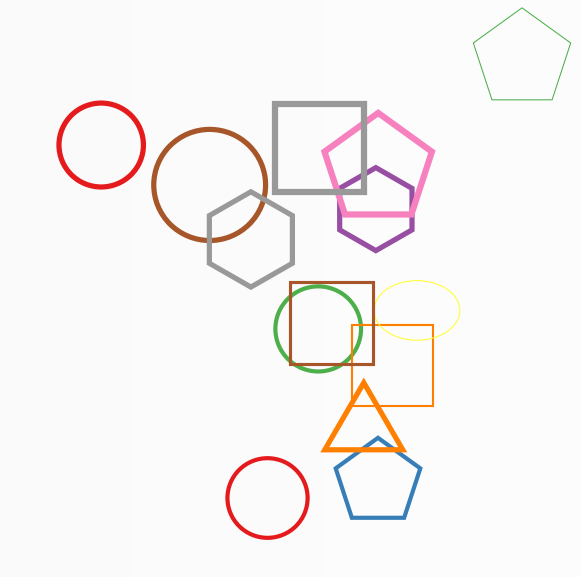[{"shape": "circle", "thickness": 2, "radius": 0.34, "center": [0.46, 0.137]}, {"shape": "circle", "thickness": 2.5, "radius": 0.36, "center": [0.174, 0.748]}, {"shape": "pentagon", "thickness": 2, "radius": 0.38, "center": [0.65, 0.164]}, {"shape": "circle", "thickness": 2, "radius": 0.37, "center": [0.547, 0.43]}, {"shape": "pentagon", "thickness": 0.5, "radius": 0.44, "center": [0.898, 0.898]}, {"shape": "hexagon", "thickness": 2.5, "radius": 0.36, "center": [0.647, 0.637]}, {"shape": "triangle", "thickness": 2.5, "radius": 0.39, "center": [0.626, 0.259]}, {"shape": "square", "thickness": 1, "radius": 0.35, "center": [0.675, 0.366]}, {"shape": "oval", "thickness": 0.5, "radius": 0.37, "center": [0.717, 0.462]}, {"shape": "square", "thickness": 1.5, "radius": 0.36, "center": [0.57, 0.44]}, {"shape": "circle", "thickness": 2.5, "radius": 0.48, "center": [0.361, 0.679]}, {"shape": "pentagon", "thickness": 3, "radius": 0.49, "center": [0.651, 0.706]}, {"shape": "square", "thickness": 3, "radius": 0.38, "center": [0.55, 0.743]}, {"shape": "hexagon", "thickness": 2.5, "radius": 0.41, "center": [0.432, 0.585]}]